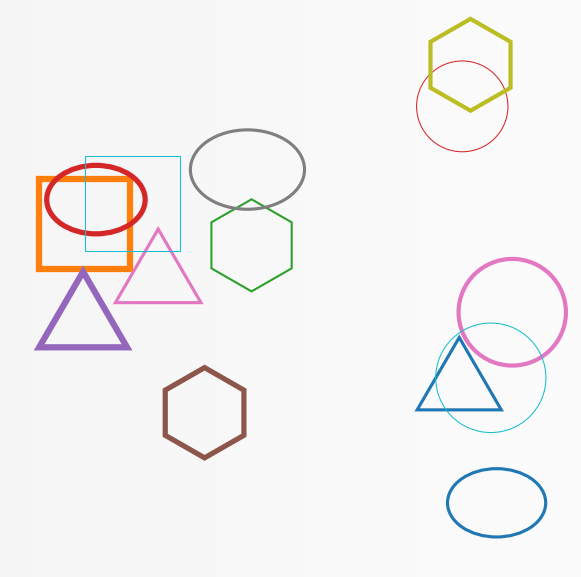[{"shape": "triangle", "thickness": 1.5, "radius": 0.42, "center": [0.79, 0.331]}, {"shape": "oval", "thickness": 1.5, "radius": 0.42, "center": [0.854, 0.128]}, {"shape": "square", "thickness": 3, "radius": 0.39, "center": [0.145, 0.611]}, {"shape": "hexagon", "thickness": 1, "radius": 0.4, "center": [0.433, 0.574]}, {"shape": "circle", "thickness": 0.5, "radius": 0.39, "center": [0.795, 0.815]}, {"shape": "oval", "thickness": 2.5, "radius": 0.42, "center": [0.165, 0.654]}, {"shape": "triangle", "thickness": 3, "radius": 0.44, "center": [0.143, 0.441]}, {"shape": "hexagon", "thickness": 2.5, "radius": 0.39, "center": [0.352, 0.284]}, {"shape": "circle", "thickness": 2, "radius": 0.46, "center": [0.881, 0.458]}, {"shape": "triangle", "thickness": 1.5, "radius": 0.42, "center": [0.272, 0.518]}, {"shape": "oval", "thickness": 1.5, "radius": 0.49, "center": [0.426, 0.706]}, {"shape": "hexagon", "thickness": 2, "radius": 0.4, "center": [0.81, 0.887]}, {"shape": "square", "thickness": 0.5, "radius": 0.41, "center": [0.227, 0.647]}, {"shape": "circle", "thickness": 0.5, "radius": 0.47, "center": [0.844, 0.345]}]